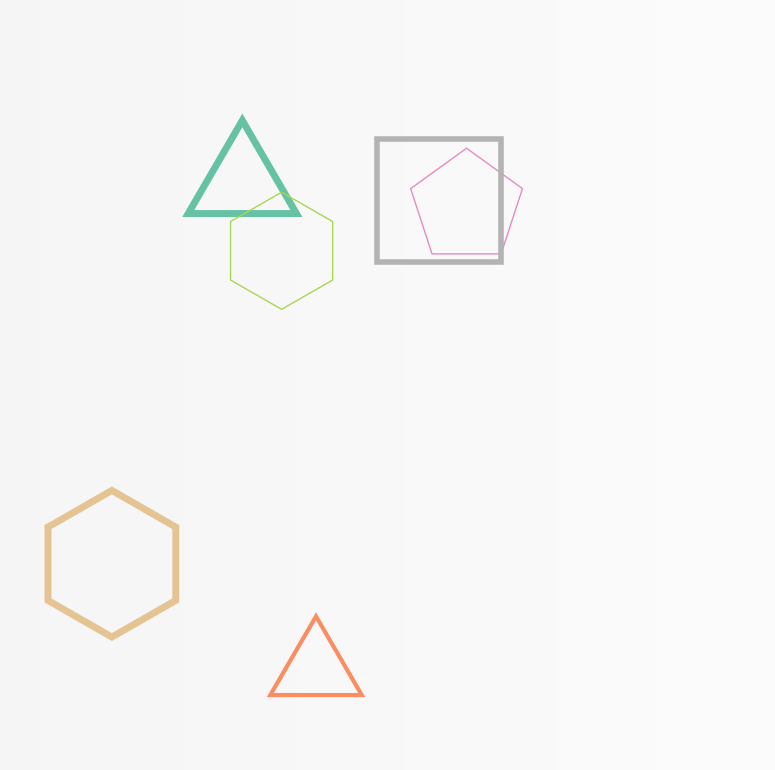[{"shape": "triangle", "thickness": 2.5, "radius": 0.4, "center": [0.313, 0.763]}, {"shape": "triangle", "thickness": 1.5, "radius": 0.34, "center": [0.408, 0.131]}, {"shape": "pentagon", "thickness": 0.5, "radius": 0.38, "center": [0.602, 0.732]}, {"shape": "hexagon", "thickness": 0.5, "radius": 0.38, "center": [0.363, 0.674]}, {"shape": "hexagon", "thickness": 2.5, "radius": 0.48, "center": [0.144, 0.268]}, {"shape": "square", "thickness": 2, "radius": 0.4, "center": [0.566, 0.74]}]